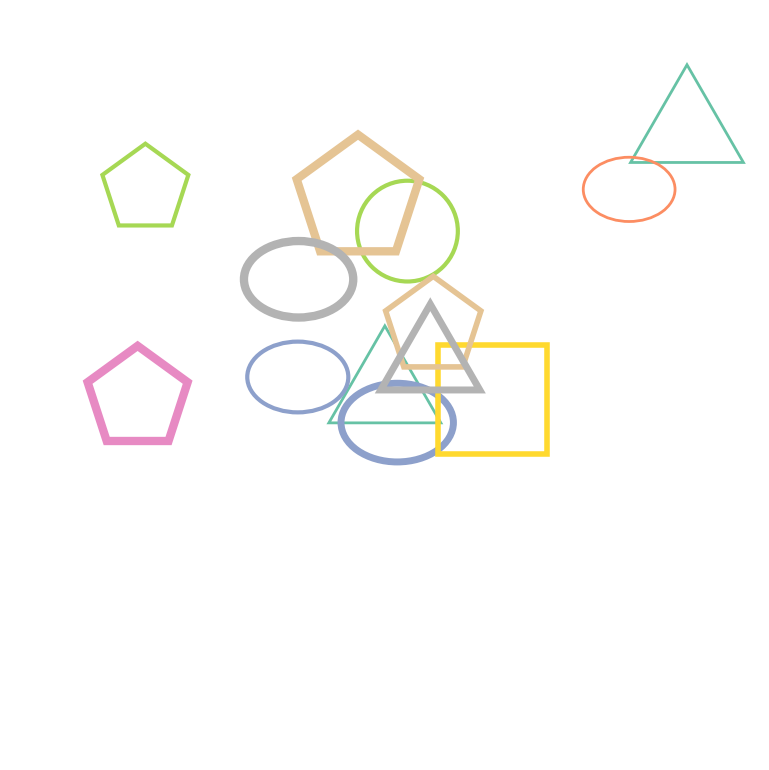[{"shape": "triangle", "thickness": 1, "radius": 0.42, "center": [0.892, 0.831]}, {"shape": "triangle", "thickness": 1, "radius": 0.42, "center": [0.5, 0.493]}, {"shape": "oval", "thickness": 1, "radius": 0.3, "center": [0.817, 0.754]}, {"shape": "oval", "thickness": 2.5, "radius": 0.36, "center": [0.516, 0.451]}, {"shape": "oval", "thickness": 1.5, "radius": 0.33, "center": [0.387, 0.51]}, {"shape": "pentagon", "thickness": 3, "radius": 0.34, "center": [0.179, 0.483]}, {"shape": "pentagon", "thickness": 1.5, "radius": 0.29, "center": [0.189, 0.755]}, {"shape": "circle", "thickness": 1.5, "radius": 0.33, "center": [0.529, 0.7]}, {"shape": "square", "thickness": 2, "radius": 0.35, "center": [0.639, 0.481]}, {"shape": "pentagon", "thickness": 3, "radius": 0.42, "center": [0.465, 0.741]}, {"shape": "pentagon", "thickness": 2, "radius": 0.33, "center": [0.563, 0.576]}, {"shape": "triangle", "thickness": 2.5, "radius": 0.37, "center": [0.559, 0.531]}, {"shape": "oval", "thickness": 3, "radius": 0.35, "center": [0.388, 0.637]}]